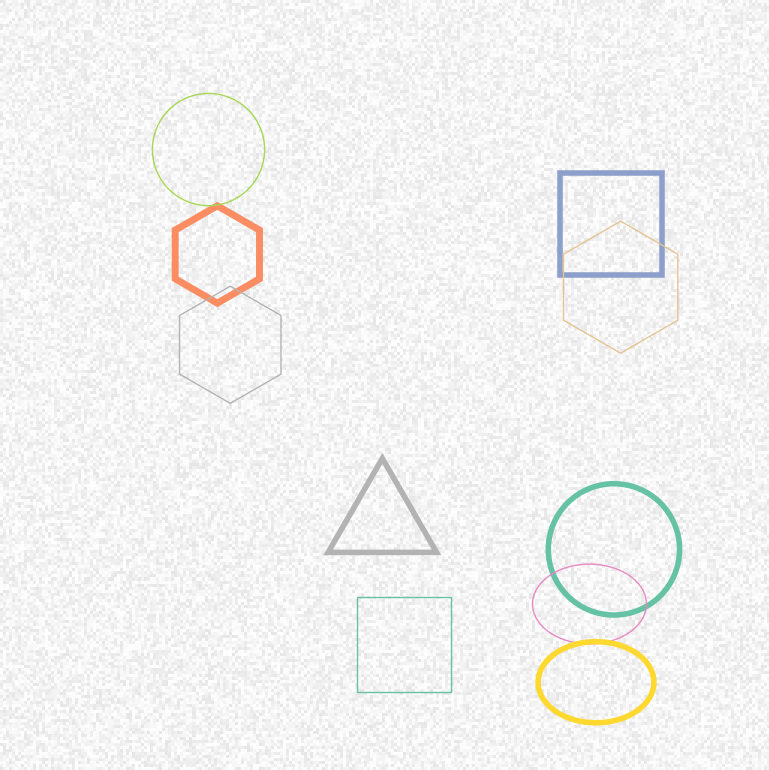[{"shape": "square", "thickness": 0.5, "radius": 0.31, "center": [0.524, 0.163]}, {"shape": "circle", "thickness": 2, "radius": 0.43, "center": [0.797, 0.287]}, {"shape": "hexagon", "thickness": 2.5, "radius": 0.32, "center": [0.282, 0.67]}, {"shape": "square", "thickness": 2, "radius": 0.33, "center": [0.793, 0.709]}, {"shape": "oval", "thickness": 0.5, "radius": 0.37, "center": [0.766, 0.216]}, {"shape": "circle", "thickness": 0.5, "radius": 0.36, "center": [0.271, 0.806]}, {"shape": "oval", "thickness": 2, "radius": 0.38, "center": [0.774, 0.114]}, {"shape": "hexagon", "thickness": 0.5, "radius": 0.43, "center": [0.806, 0.627]}, {"shape": "hexagon", "thickness": 0.5, "radius": 0.38, "center": [0.299, 0.552]}, {"shape": "triangle", "thickness": 2, "radius": 0.41, "center": [0.497, 0.323]}]